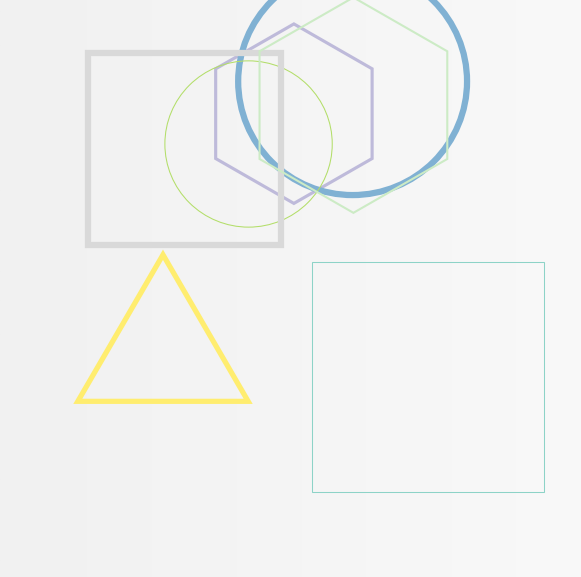[{"shape": "square", "thickness": 0.5, "radius": 0.99, "center": [0.736, 0.346]}, {"shape": "hexagon", "thickness": 1.5, "radius": 0.78, "center": [0.506, 0.802]}, {"shape": "circle", "thickness": 3, "radius": 0.98, "center": [0.607, 0.858]}, {"shape": "circle", "thickness": 0.5, "radius": 0.72, "center": [0.428, 0.75]}, {"shape": "square", "thickness": 3, "radius": 0.83, "center": [0.317, 0.741]}, {"shape": "hexagon", "thickness": 1, "radius": 0.93, "center": [0.608, 0.817]}, {"shape": "triangle", "thickness": 2.5, "radius": 0.85, "center": [0.28, 0.389]}]